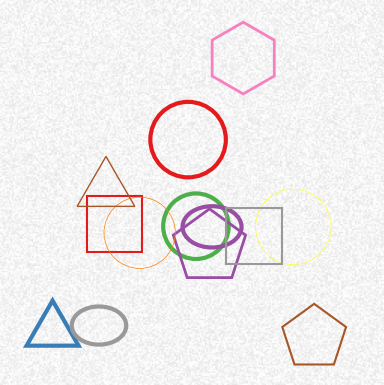[{"shape": "square", "thickness": 1.5, "radius": 0.36, "center": [0.297, 0.418]}, {"shape": "circle", "thickness": 3, "radius": 0.49, "center": [0.489, 0.637]}, {"shape": "triangle", "thickness": 3, "radius": 0.39, "center": [0.137, 0.141]}, {"shape": "circle", "thickness": 3, "radius": 0.43, "center": [0.509, 0.412]}, {"shape": "oval", "thickness": 3, "radius": 0.38, "center": [0.551, 0.411]}, {"shape": "pentagon", "thickness": 2, "radius": 0.49, "center": [0.544, 0.359]}, {"shape": "circle", "thickness": 0.5, "radius": 0.46, "center": [0.363, 0.395]}, {"shape": "circle", "thickness": 0.5, "radius": 0.49, "center": [0.762, 0.411]}, {"shape": "pentagon", "thickness": 1.5, "radius": 0.44, "center": [0.816, 0.124]}, {"shape": "triangle", "thickness": 1, "radius": 0.43, "center": [0.275, 0.507]}, {"shape": "hexagon", "thickness": 2, "radius": 0.47, "center": [0.632, 0.849]}, {"shape": "oval", "thickness": 3, "radius": 0.35, "center": [0.257, 0.154]}, {"shape": "square", "thickness": 1.5, "radius": 0.36, "center": [0.66, 0.386]}]